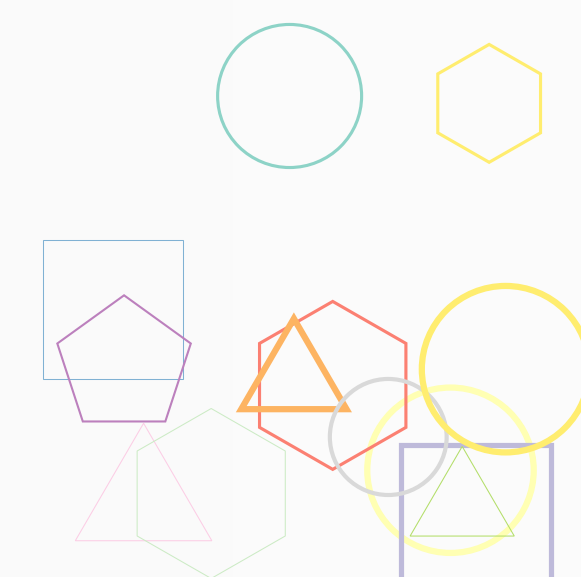[{"shape": "circle", "thickness": 1.5, "radius": 0.62, "center": [0.498, 0.833]}, {"shape": "circle", "thickness": 3, "radius": 0.72, "center": [0.775, 0.185]}, {"shape": "square", "thickness": 2.5, "radius": 0.64, "center": [0.819, 0.1]}, {"shape": "hexagon", "thickness": 1.5, "radius": 0.73, "center": [0.572, 0.332]}, {"shape": "square", "thickness": 0.5, "radius": 0.6, "center": [0.195, 0.463]}, {"shape": "triangle", "thickness": 3, "radius": 0.52, "center": [0.506, 0.343]}, {"shape": "triangle", "thickness": 0.5, "radius": 0.52, "center": [0.795, 0.123]}, {"shape": "triangle", "thickness": 0.5, "radius": 0.68, "center": [0.247, 0.131]}, {"shape": "circle", "thickness": 2, "radius": 0.5, "center": [0.668, 0.242]}, {"shape": "pentagon", "thickness": 1, "radius": 0.6, "center": [0.213, 0.367]}, {"shape": "hexagon", "thickness": 0.5, "radius": 0.74, "center": [0.363, 0.145]}, {"shape": "hexagon", "thickness": 1.5, "radius": 0.51, "center": [0.842, 0.82]}, {"shape": "circle", "thickness": 3, "radius": 0.72, "center": [0.87, 0.36]}]